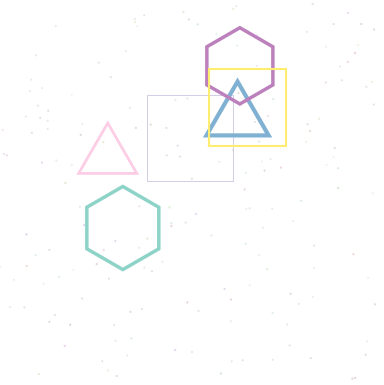[{"shape": "hexagon", "thickness": 2.5, "radius": 0.54, "center": [0.319, 0.408]}, {"shape": "square", "thickness": 0.5, "radius": 0.56, "center": [0.494, 0.641]}, {"shape": "triangle", "thickness": 3, "radius": 0.47, "center": [0.617, 0.695]}, {"shape": "triangle", "thickness": 2, "radius": 0.44, "center": [0.28, 0.593]}, {"shape": "hexagon", "thickness": 2.5, "radius": 0.5, "center": [0.623, 0.829]}, {"shape": "square", "thickness": 1.5, "radius": 0.5, "center": [0.643, 0.72]}]